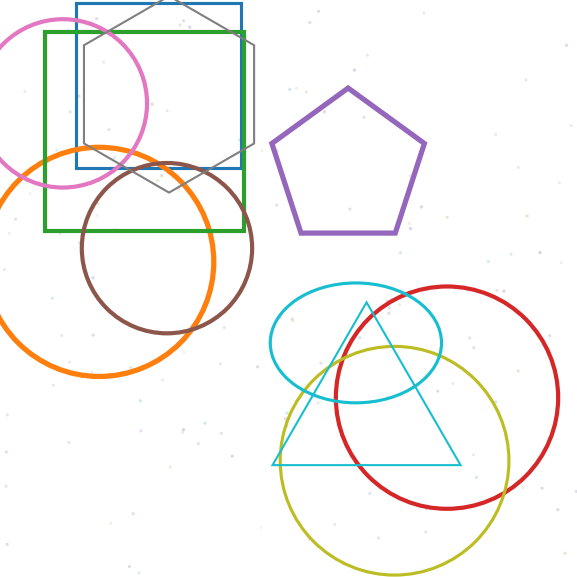[{"shape": "square", "thickness": 1.5, "radius": 0.71, "center": [0.274, 0.851]}, {"shape": "circle", "thickness": 2.5, "radius": 0.99, "center": [0.172, 0.546]}, {"shape": "square", "thickness": 2, "radius": 0.86, "center": [0.25, 0.771]}, {"shape": "circle", "thickness": 2, "radius": 0.96, "center": [0.774, 0.311]}, {"shape": "pentagon", "thickness": 2.5, "radius": 0.69, "center": [0.603, 0.708]}, {"shape": "circle", "thickness": 2, "radius": 0.74, "center": [0.289, 0.569]}, {"shape": "circle", "thickness": 2, "radius": 0.73, "center": [0.109, 0.82]}, {"shape": "hexagon", "thickness": 1, "radius": 0.85, "center": [0.293, 0.836]}, {"shape": "circle", "thickness": 1.5, "radius": 0.99, "center": [0.683, 0.201]}, {"shape": "oval", "thickness": 1.5, "radius": 0.74, "center": [0.616, 0.405]}, {"shape": "triangle", "thickness": 1, "radius": 0.94, "center": [0.635, 0.288]}]